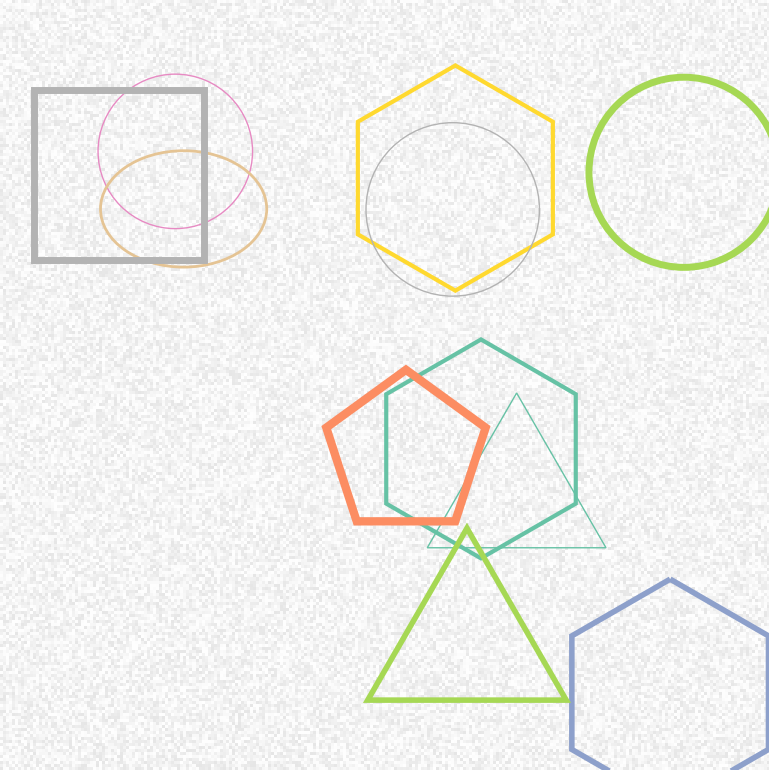[{"shape": "triangle", "thickness": 0.5, "radius": 0.67, "center": [0.671, 0.356]}, {"shape": "hexagon", "thickness": 1.5, "radius": 0.71, "center": [0.625, 0.417]}, {"shape": "pentagon", "thickness": 3, "radius": 0.54, "center": [0.527, 0.411]}, {"shape": "hexagon", "thickness": 2, "radius": 0.74, "center": [0.87, 0.1]}, {"shape": "circle", "thickness": 0.5, "radius": 0.5, "center": [0.228, 0.803]}, {"shape": "triangle", "thickness": 2, "radius": 0.74, "center": [0.606, 0.165]}, {"shape": "circle", "thickness": 2.5, "radius": 0.62, "center": [0.888, 0.776]}, {"shape": "hexagon", "thickness": 1.5, "radius": 0.73, "center": [0.591, 0.769]}, {"shape": "oval", "thickness": 1, "radius": 0.54, "center": [0.238, 0.729]}, {"shape": "circle", "thickness": 0.5, "radius": 0.56, "center": [0.588, 0.728]}, {"shape": "square", "thickness": 2.5, "radius": 0.55, "center": [0.155, 0.773]}]